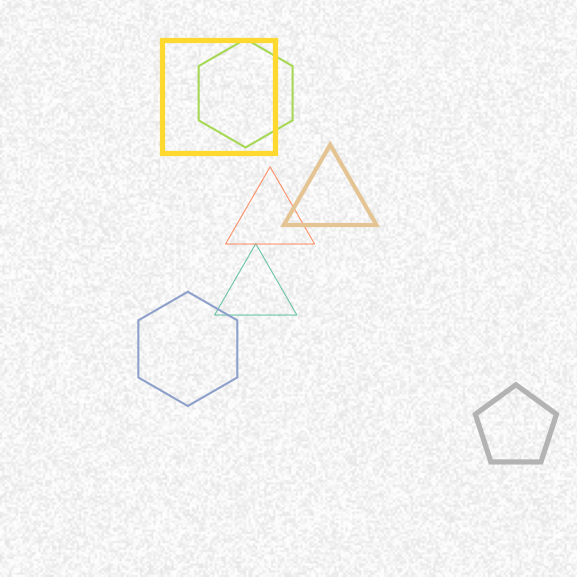[{"shape": "triangle", "thickness": 0.5, "radius": 0.41, "center": [0.443, 0.495]}, {"shape": "triangle", "thickness": 0.5, "radius": 0.45, "center": [0.468, 0.621]}, {"shape": "hexagon", "thickness": 1, "radius": 0.49, "center": [0.325, 0.395]}, {"shape": "hexagon", "thickness": 1, "radius": 0.47, "center": [0.425, 0.838]}, {"shape": "square", "thickness": 2.5, "radius": 0.49, "center": [0.379, 0.832]}, {"shape": "triangle", "thickness": 2, "radius": 0.46, "center": [0.572, 0.656]}, {"shape": "pentagon", "thickness": 2.5, "radius": 0.37, "center": [0.893, 0.259]}]